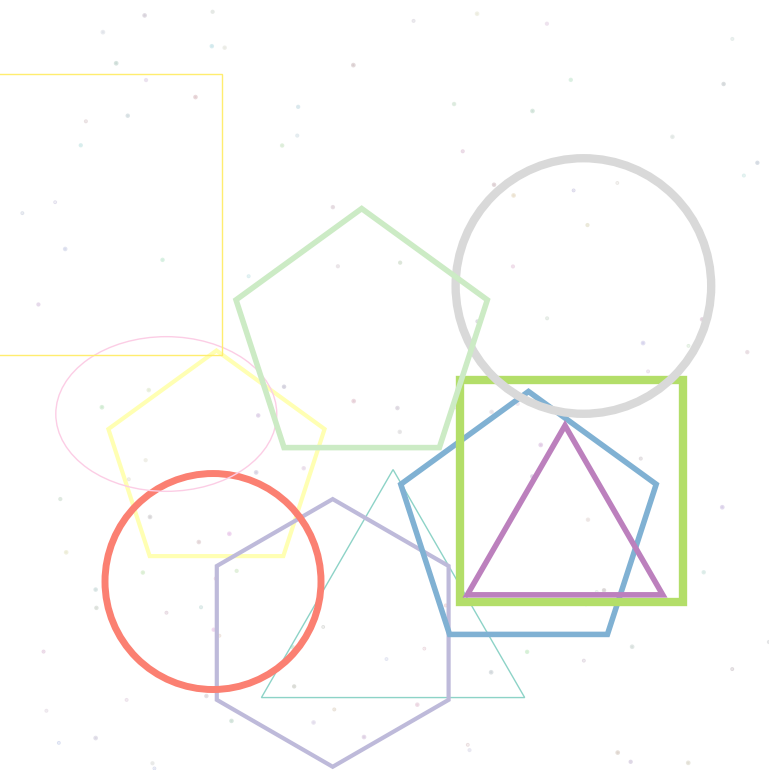[{"shape": "triangle", "thickness": 0.5, "radius": 0.99, "center": [0.51, 0.193]}, {"shape": "pentagon", "thickness": 1.5, "radius": 0.74, "center": [0.281, 0.397]}, {"shape": "hexagon", "thickness": 1.5, "radius": 0.87, "center": [0.432, 0.178]}, {"shape": "circle", "thickness": 2.5, "radius": 0.7, "center": [0.277, 0.245]}, {"shape": "pentagon", "thickness": 2, "radius": 0.87, "center": [0.686, 0.317]}, {"shape": "square", "thickness": 3, "radius": 0.72, "center": [0.742, 0.362]}, {"shape": "oval", "thickness": 0.5, "radius": 0.72, "center": [0.216, 0.462]}, {"shape": "circle", "thickness": 3, "radius": 0.83, "center": [0.758, 0.629]}, {"shape": "triangle", "thickness": 2, "radius": 0.73, "center": [0.734, 0.301]}, {"shape": "pentagon", "thickness": 2, "radius": 0.86, "center": [0.47, 0.558]}, {"shape": "square", "thickness": 0.5, "radius": 0.91, "center": [0.106, 0.722]}]